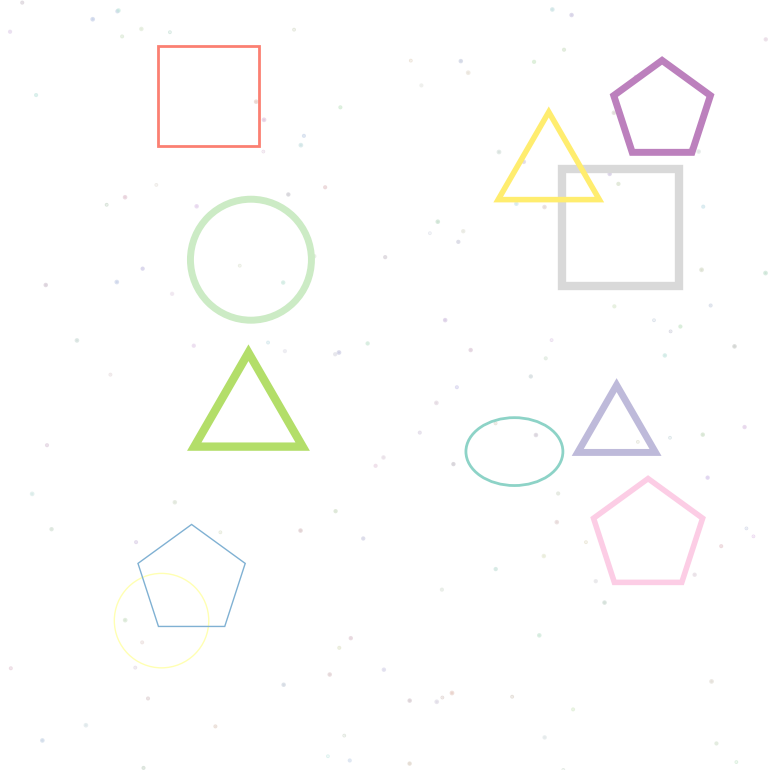[{"shape": "oval", "thickness": 1, "radius": 0.31, "center": [0.668, 0.414]}, {"shape": "circle", "thickness": 0.5, "radius": 0.31, "center": [0.21, 0.194]}, {"shape": "triangle", "thickness": 2.5, "radius": 0.29, "center": [0.801, 0.442]}, {"shape": "square", "thickness": 1, "radius": 0.33, "center": [0.271, 0.875]}, {"shape": "pentagon", "thickness": 0.5, "radius": 0.37, "center": [0.249, 0.246]}, {"shape": "triangle", "thickness": 3, "radius": 0.41, "center": [0.323, 0.461]}, {"shape": "pentagon", "thickness": 2, "radius": 0.37, "center": [0.842, 0.304]}, {"shape": "square", "thickness": 3, "radius": 0.38, "center": [0.806, 0.704]}, {"shape": "pentagon", "thickness": 2.5, "radius": 0.33, "center": [0.86, 0.856]}, {"shape": "circle", "thickness": 2.5, "radius": 0.39, "center": [0.326, 0.663]}, {"shape": "triangle", "thickness": 2, "radius": 0.38, "center": [0.713, 0.779]}]